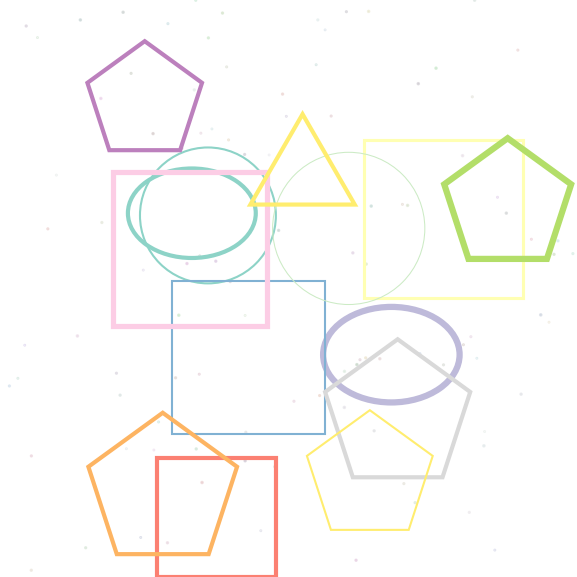[{"shape": "circle", "thickness": 1, "radius": 0.59, "center": [0.36, 0.626]}, {"shape": "oval", "thickness": 2, "radius": 0.55, "center": [0.332, 0.63]}, {"shape": "square", "thickness": 1.5, "radius": 0.69, "center": [0.767, 0.62]}, {"shape": "oval", "thickness": 3, "radius": 0.59, "center": [0.678, 0.385]}, {"shape": "square", "thickness": 2, "radius": 0.51, "center": [0.375, 0.104]}, {"shape": "square", "thickness": 1, "radius": 0.66, "center": [0.431, 0.38]}, {"shape": "pentagon", "thickness": 2, "radius": 0.68, "center": [0.282, 0.149]}, {"shape": "pentagon", "thickness": 3, "radius": 0.58, "center": [0.879, 0.644]}, {"shape": "square", "thickness": 2.5, "radius": 0.67, "center": [0.328, 0.568]}, {"shape": "pentagon", "thickness": 2, "radius": 0.66, "center": [0.689, 0.28]}, {"shape": "pentagon", "thickness": 2, "radius": 0.52, "center": [0.251, 0.823]}, {"shape": "circle", "thickness": 0.5, "radius": 0.66, "center": [0.604, 0.604]}, {"shape": "triangle", "thickness": 2, "radius": 0.52, "center": [0.524, 0.697]}, {"shape": "pentagon", "thickness": 1, "radius": 0.57, "center": [0.64, 0.174]}]